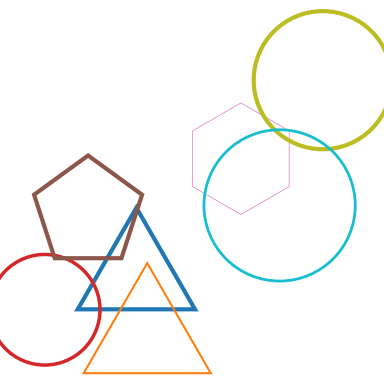[{"shape": "triangle", "thickness": 3, "radius": 0.88, "center": [0.354, 0.285]}, {"shape": "triangle", "thickness": 1.5, "radius": 0.95, "center": [0.382, 0.126]}, {"shape": "circle", "thickness": 2.5, "radius": 0.72, "center": [0.116, 0.195]}, {"shape": "pentagon", "thickness": 3, "radius": 0.74, "center": [0.229, 0.449]}, {"shape": "hexagon", "thickness": 0.5, "radius": 0.72, "center": [0.626, 0.588]}, {"shape": "circle", "thickness": 3, "radius": 0.9, "center": [0.838, 0.792]}, {"shape": "circle", "thickness": 2, "radius": 0.98, "center": [0.726, 0.466]}]